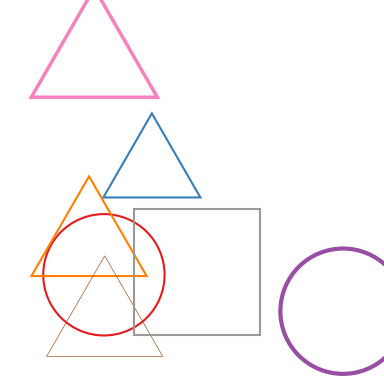[{"shape": "circle", "thickness": 1.5, "radius": 0.79, "center": [0.27, 0.286]}, {"shape": "triangle", "thickness": 1.5, "radius": 0.73, "center": [0.394, 0.56]}, {"shape": "circle", "thickness": 3, "radius": 0.81, "center": [0.891, 0.192]}, {"shape": "triangle", "thickness": 1.5, "radius": 0.86, "center": [0.231, 0.369]}, {"shape": "triangle", "thickness": 0.5, "radius": 0.87, "center": [0.272, 0.161]}, {"shape": "triangle", "thickness": 2.5, "radius": 0.94, "center": [0.245, 0.842]}, {"shape": "square", "thickness": 1.5, "radius": 0.82, "center": [0.511, 0.293]}]